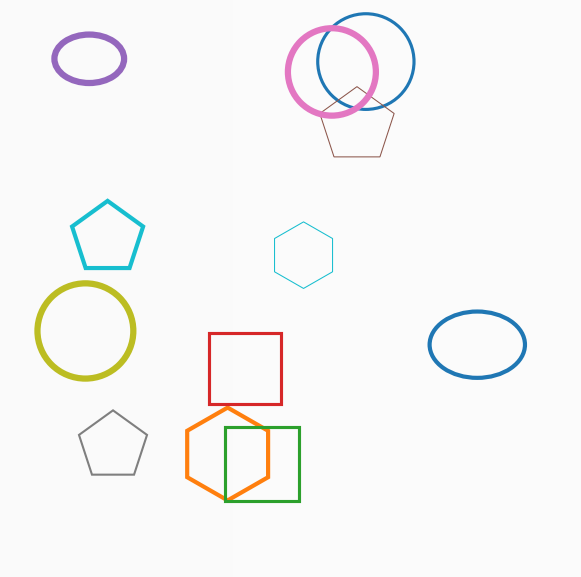[{"shape": "circle", "thickness": 1.5, "radius": 0.41, "center": [0.629, 0.893]}, {"shape": "oval", "thickness": 2, "radius": 0.41, "center": [0.821, 0.402]}, {"shape": "hexagon", "thickness": 2, "radius": 0.4, "center": [0.392, 0.213]}, {"shape": "square", "thickness": 1.5, "radius": 0.32, "center": [0.451, 0.195]}, {"shape": "square", "thickness": 1.5, "radius": 0.31, "center": [0.421, 0.361]}, {"shape": "oval", "thickness": 3, "radius": 0.3, "center": [0.154, 0.897]}, {"shape": "pentagon", "thickness": 0.5, "radius": 0.34, "center": [0.614, 0.782]}, {"shape": "circle", "thickness": 3, "radius": 0.38, "center": [0.571, 0.875]}, {"shape": "pentagon", "thickness": 1, "radius": 0.31, "center": [0.194, 0.227]}, {"shape": "circle", "thickness": 3, "radius": 0.41, "center": [0.147, 0.426]}, {"shape": "pentagon", "thickness": 2, "radius": 0.32, "center": [0.185, 0.587]}, {"shape": "hexagon", "thickness": 0.5, "radius": 0.29, "center": [0.522, 0.557]}]